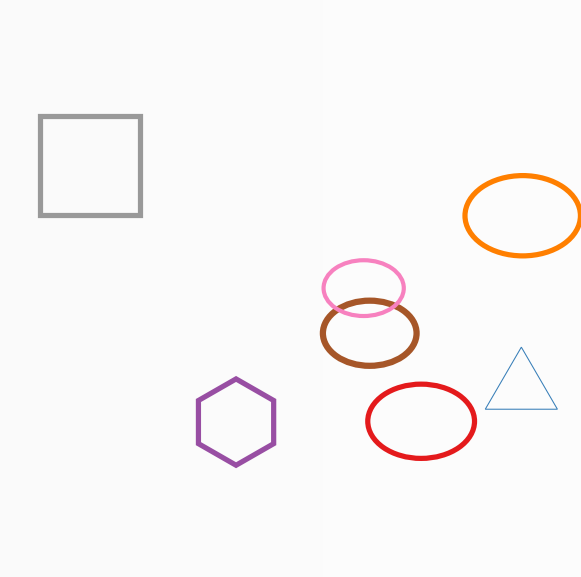[{"shape": "oval", "thickness": 2.5, "radius": 0.46, "center": [0.725, 0.27]}, {"shape": "triangle", "thickness": 0.5, "radius": 0.36, "center": [0.897, 0.326]}, {"shape": "hexagon", "thickness": 2.5, "radius": 0.37, "center": [0.406, 0.268]}, {"shape": "oval", "thickness": 2.5, "radius": 0.5, "center": [0.899, 0.626]}, {"shape": "oval", "thickness": 3, "radius": 0.4, "center": [0.636, 0.422]}, {"shape": "oval", "thickness": 2, "radius": 0.35, "center": [0.626, 0.5]}, {"shape": "square", "thickness": 2.5, "radius": 0.43, "center": [0.155, 0.713]}]